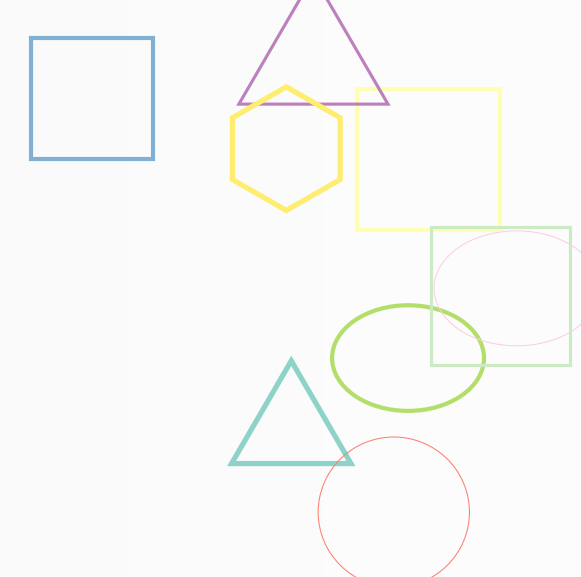[{"shape": "triangle", "thickness": 2.5, "radius": 0.59, "center": [0.501, 0.256]}, {"shape": "square", "thickness": 2, "radius": 0.61, "center": [0.737, 0.724]}, {"shape": "circle", "thickness": 0.5, "radius": 0.65, "center": [0.678, 0.112]}, {"shape": "square", "thickness": 2, "radius": 0.52, "center": [0.158, 0.829]}, {"shape": "oval", "thickness": 2, "radius": 0.65, "center": [0.702, 0.379]}, {"shape": "oval", "thickness": 0.5, "radius": 0.71, "center": [0.889, 0.5]}, {"shape": "triangle", "thickness": 1.5, "radius": 0.74, "center": [0.539, 0.893]}, {"shape": "square", "thickness": 1.5, "radius": 0.6, "center": [0.861, 0.487]}, {"shape": "hexagon", "thickness": 2.5, "radius": 0.54, "center": [0.493, 0.742]}]